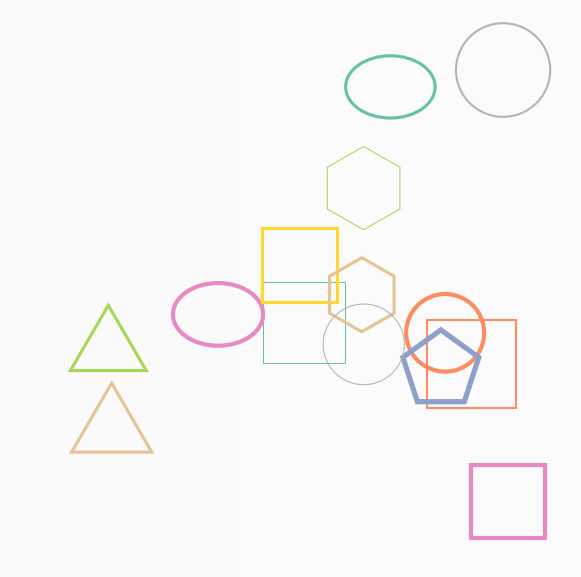[{"shape": "square", "thickness": 0.5, "radius": 0.35, "center": [0.523, 0.441]}, {"shape": "oval", "thickness": 1.5, "radius": 0.38, "center": [0.672, 0.849]}, {"shape": "square", "thickness": 1, "radius": 0.38, "center": [0.811, 0.369]}, {"shape": "circle", "thickness": 2, "radius": 0.34, "center": [0.766, 0.423]}, {"shape": "pentagon", "thickness": 2.5, "radius": 0.34, "center": [0.758, 0.359]}, {"shape": "oval", "thickness": 2, "radius": 0.39, "center": [0.375, 0.455]}, {"shape": "square", "thickness": 2, "radius": 0.32, "center": [0.874, 0.131]}, {"shape": "triangle", "thickness": 1.5, "radius": 0.38, "center": [0.186, 0.395]}, {"shape": "hexagon", "thickness": 0.5, "radius": 0.36, "center": [0.626, 0.673]}, {"shape": "square", "thickness": 1.5, "radius": 0.32, "center": [0.515, 0.54]}, {"shape": "triangle", "thickness": 1.5, "radius": 0.4, "center": [0.192, 0.256]}, {"shape": "hexagon", "thickness": 1.5, "radius": 0.32, "center": [0.622, 0.489]}, {"shape": "circle", "thickness": 0.5, "radius": 0.35, "center": [0.626, 0.403]}, {"shape": "circle", "thickness": 1, "radius": 0.41, "center": [0.866, 0.878]}]